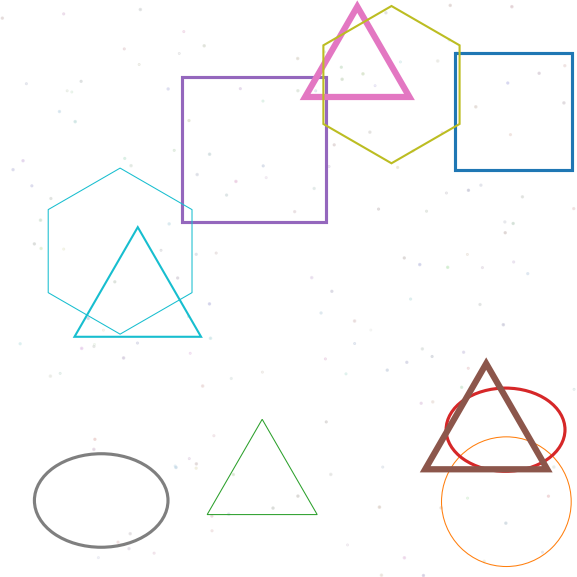[{"shape": "square", "thickness": 1.5, "radius": 0.51, "center": [0.89, 0.806]}, {"shape": "circle", "thickness": 0.5, "radius": 0.56, "center": [0.877, 0.13]}, {"shape": "triangle", "thickness": 0.5, "radius": 0.55, "center": [0.454, 0.163]}, {"shape": "oval", "thickness": 1.5, "radius": 0.51, "center": [0.875, 0.255]}, {"shape": "square", "thickness": 1.5, "radius": 0.62, "center": [0.44, 0.74]}, {"shape": "triangle", "thickness": 3, "radius": 0.61, "center": [0.842, 0.248]}, {"shape": "triangle", "thickness": 3, "radius": 0.52, "center": [0.619, 0.883]}, {"shape": "oval", "thickness": 1.5, "radius": 0.58, "center": [0.175, 0.132]}, {"shape": "hexagon", "thickness": 1, "radius": 0.68, "center": [0.678, 0.853]}, {"shape": "triangle", "thickness": 1, "radius": 0.63, "center": [0.239, 0.479]}, {"shape": "hexagon", "thickness": 0.5, "radius": 0.72, "center": [0.208, 0.564]}]